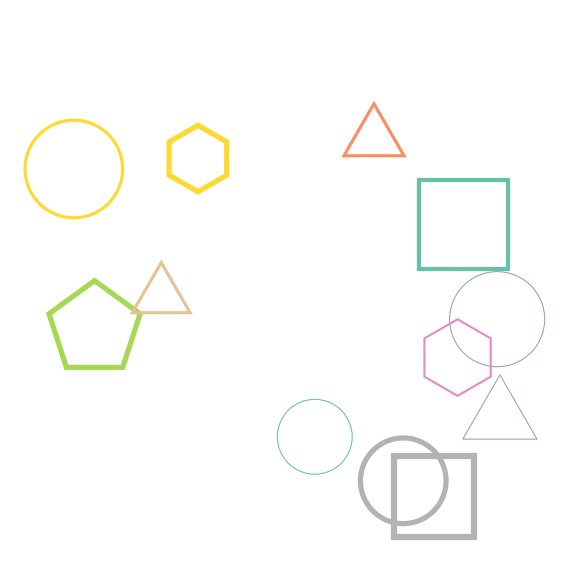[{"shape": "square", "thickness": 2, "radius": 0.39, "center": [0.803, 0.611]}, {"shape": "circle", "thickness": 0.5, "radius": 0.32, "center": [0.545, 0.243]}, {"shape": "triangle", "thickness": 1.5, "radius": 0.3, "center": [0.648, 0.759]}, {"shape": "triangle", "thickness": 0.5, "radius": 0.37, "center": [0.866, 0.276]}, {"shape": "circle", "thickness": 0.5, "radius": 0.41, "center": [0.861, 0.446]}, {"shape": "hexagon", "thickness": 1, "radius": 0.33, "center": [0.792, 0.38]}, {"shape": "pentagon", "thickness": 2.5, "radius": 0.41, "center": [0.164, 0.43]}, {"shape": "hexagon", "thickness": 2.5, "radius": 0.29, "center": [0.343, 0.725]}, {"shape": "circle", "thickness": 1.5, "radius": 0.42, "center": [0.128, 0.707]}, {"shape": "triangle", "thickness": 1.5, "radius": 0.29, "center": [0.279, 0.487]}, {"shape": "circle", "thickness": 2.5, "radius": 0.37, "center": [0.698, 0.167]}, {"shape": "square", "thickness": 3, "radius": 0.35, "center": [0.751, 0.14]}]